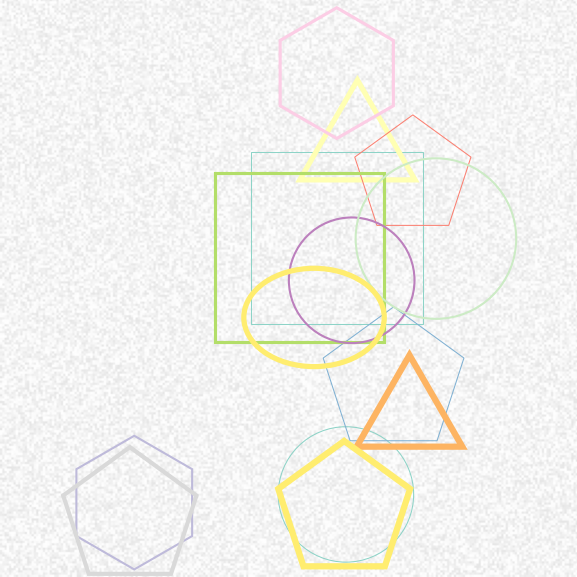[{"shape": "square", "thickness": 0.5, "radius": 0.74, "center": [0.584, 0.588]}, {"shape": "circle", "thickness": 0.5, "radius": 0.59, "center": [0.599, 0.143]}, {"shape": "triangle", "thickness": 2.5, "radius": 0.58, "center": [0.619, 0.745]}, {"shape": "hexagon", "thickness": 1, "radius": 0.58, "center": [0.232, 0.129]}, {"shape": "pentagon", "thickness": 0.5, "radius": 0.53, "center": [0.715, 0.694]}, {"shape": "pentagon", "thickness": 0.5, "radius": 0.64, "center": [0.681, 0.34]}, {"shape": "triangle", "thickness": 3, "radius": 0.53, "center": [0.709, 0.279]}, {"shape": "square", "thickness": 1.5, "radius": 0.73, "center": [0.518, 0.554]}, {"shape": "hexagon", "thickness": 1.5, "radius": 0.57, "center": [0.583, 0.873]}, {"shape": "pentagon", "thickness": 2, "radius": 0.61, "center": [0.225, 0.104]}, {"shape": "circle", "thickness": 1, "radius": 0.54, "center": [0.609, 0.514]}, {"shape": "circle", "thickness": 1, "radius": 0.7, "center": [0.755, 0.586]}, {"shape": "pentagon", "thickness": 3, "radius": 0.6, "center": [0.596, 0.116]}, {"shape": "oval", "thickness": 2.5, "radius": 0.61, "center": [0.544, 0.449]}]